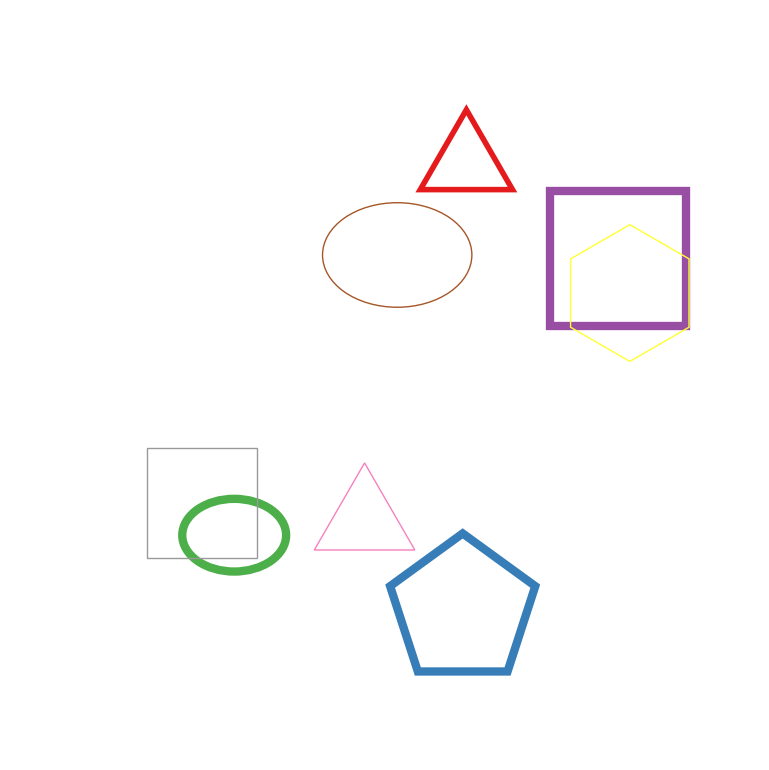[{"shape": "triangle", "thickness": 2, "radius": 0.35, "center": [0.606, 0.788]}, {"shape": "pentagon", "thickness": 3, "radius": 0.5, "center": [0.601, 0.208]}, {"shape": "oval", "thickness": 3, "radius": 0.34, "center": [0.304, 0.305]}, {"shape": "square", "thickness": 3, "radius": 0.44, "center": [0.803, 0.664]}, {"shape": "hexagon", "thickness": 0.5, "radius": 0.44, "center": [0.818, 0.619]}, {"shape": "oval", "thickness": 0.5, "radius": 0.48, "center": [0.516, 0.669]}, {"shape": "triangle", "thickness": 0.5, "radius": 0.38, "center": [0.473, 0.323]}, {"shape": "square", "thickness": 0.5, "radius": 0.36, "center": [0.263, 0.347]}]